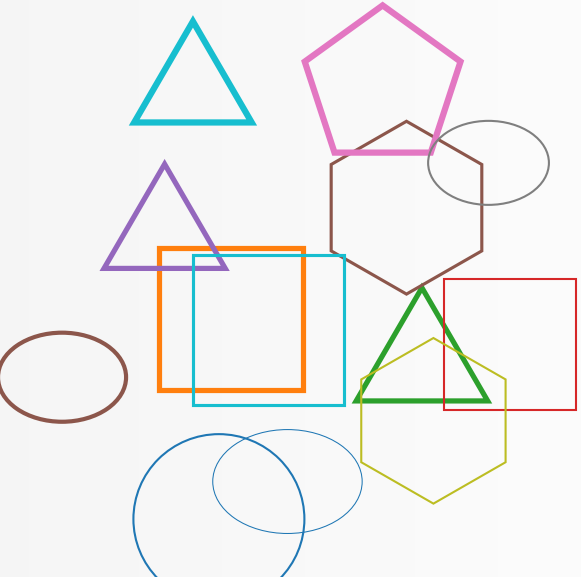[{"shape": "oval", "thickness": 0.5, "radius": 0.64, "center": [0.495, 0.165]}, {"shape": "circle", "thickness": 1, "radius": 0.74, "center": [0.377, 0.1]}, {"shape": "square", "thickness": 2.5, "radius": 0.62, "center": [0.397, 0.447]}, {"shape": "triangle", "thickness": 2.5, "radius": 0.65, "center": [0.726, 0.37]}, {"shape": "square", "thickness": 1, "radius": 0.57, "center": [0.877, 0.403]}, {"shape": "triangle", "thickness": 2.5, "radius": 0.6, "center": [0.283, 0.595]}, {"shape": "hexagon", "thickness": 1.5, "radius": 0.75, "center": [0.699, 0.639]}, {"shape": "oval", "thickness": 2, "radius": 0.55, "center": [0.107, 0.346]}, {"shape": "pentagon", "thickness": 3, "radius": 0.7, "center": [0.658, 0.849]}, {"shape": "oval", "thickness": 1, "radius": 0.52, "center": [0.84, 0.717]}, {"shape": "hexagon", "thickness": 1, "radius": 0.72, "center": [0.746, 0.27]}, {"shape": "triangle", "thickness": 3, "radius": 0.58, "center": [0.332, 0.845]}, {"shape": "square", "thickness": 1.5, "radius": 0.65, "center": [0.462, 0.428]}]